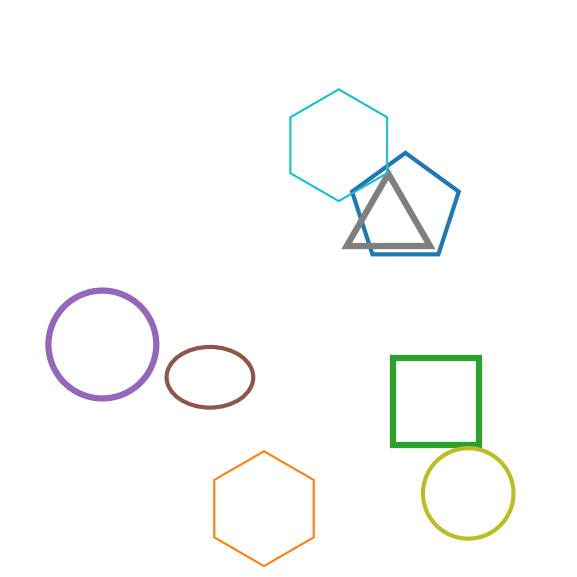[{"shape": "pentagon", "thickness": 2, "radius": 0.49, "center": [0.702, 0.637]}, {"shape": "hexagon", "thickness": 1, "radius": 0.5, "center": [0.457, 0.118]}, {"shape": "square", "thickness": 3, "radius": 0.37, "center": [0.755, 0.304]}, {"shape": "circle", "thickness": 3, "radius": 0.47, "center": [0.177, 0.403]}, {"shape": "oval", "thickness": 2, "radius": 0.38, "center": [0.363, 0.346]}, {"shape": "triangle", "thickness": 3, "radius": 0.42, "center": [0.673, 0.615]}, {"shape": "circle", "thickness": 2, "radius": 0.39, "center": [0.811, 0.145]}, {"shape": "hexagon", "thickness": 1, "radius": 0.48, "center": [0.587, 0.748]}]